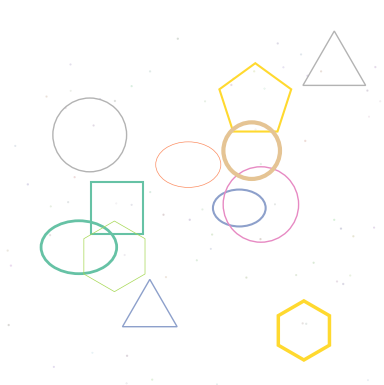[{"shape": "square", "thickness": 1.5, "radius": 0.34, "center": [0.304, 0.46]}, {"shape": "oval", "thickness": 2, "radius": 0.49, "center": [0.205, 0.358]}, {"shape": "oval", "thickness": 0.5, "radius": 0.42, "center": [0.489, 0.572]}, {"shape": "oval", "thickness": 1.5, "radius": 0.34, "center": [0.622, 0.46]}, {"shape": "triangle", "thickness": 1, "radius": 0.41, "center": [0.389, 0.192]}, {"shape": "circle", "thickness": 1, "radius": 0.49, "center": [0.678, 0.469]}, {"shape": "hexagon", "thickness": 0.5, "radius": 0.46, "center": [0.297, 0.334]}, {"shape": "hexagon", "thickness": 2.5, "radius": 0.38, "center": [0.789, 0.142]}, {"shape": "pentagon", "thickness": 1.5, "radius": 0.49, "center": [0.663, 0.738]}, {"shape": "circle", "thickness": 3, "radius": 0.37, "center": [0.654, 0.609]}, {"shape": "circle", "thickness": 1, "radius": 0.48, "center": [0.233, 0.65]}, {"shape": "triangle", "thickness": 1, "radius": 0.47, "center": [0.868, 0.825]}]